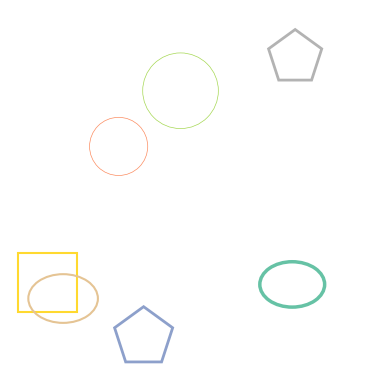[{"shape": "oval", "thickness": 2.5, "radius": 0.42, "center": [0.759, 0.261]}, {"shape": "circle", "thickness": 0.5, "radius": 0.38, "center": [0.308, 0.62]}, {"shape": "pentagon", "thickness": 2, "radius": 0.4, "center": [0.373, 0.124]}, {"shape": "circle", "thickness": 0.5, "radius": 0.49, "center": [0.469, 0.764]}, {"shape": "square", "thickness": 1.5, "radius": 0.38, "center": [0.123, 0.265]}, {"shape": "oval", "thickness": 1.5, "radius": 0.45, "center": [0.164, 0.225]}, {"shape": "pentagon", "thickness": 2, "radius": 0.36, "center": [0.767, 0.851]}]